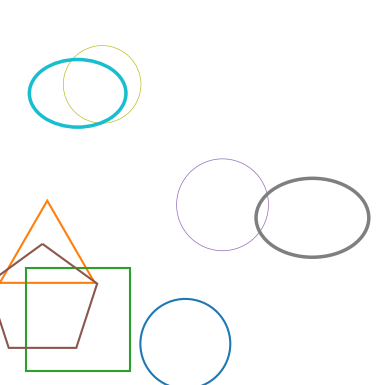[{"shape": "circle", "thickness": 1.5, "radius": 0.58, "center": [0.481, 0.107]}, {"shape": "triangle", "thickness": 1.5, "radius": 0.71, "center": [0.123, 0.336]}, {"shape": "square", "thickness": 1.5, "radius": 0.67, "center": [0.203, 0.17]}, {"shape": "circle", "thickness": 0.5, "radius": 0.6, "center": [0.578, 0.468]}, {"shape": "pentagon", "thickness": 1.5, "radius": 0.75, "center": [0.11, 0.217]}, {"shape": "oval", "thickness": 2.5, "radius": 0.73, "center": [0.811, 0.434]}, {"shape": "circle", "thickness": 0.5, "radius": 0.5, "center": [0.265, 0.781]}, {"shape": "oval", "thickness": 2.5, "radius": 0.63, "center": [0.202, 0.758]}]